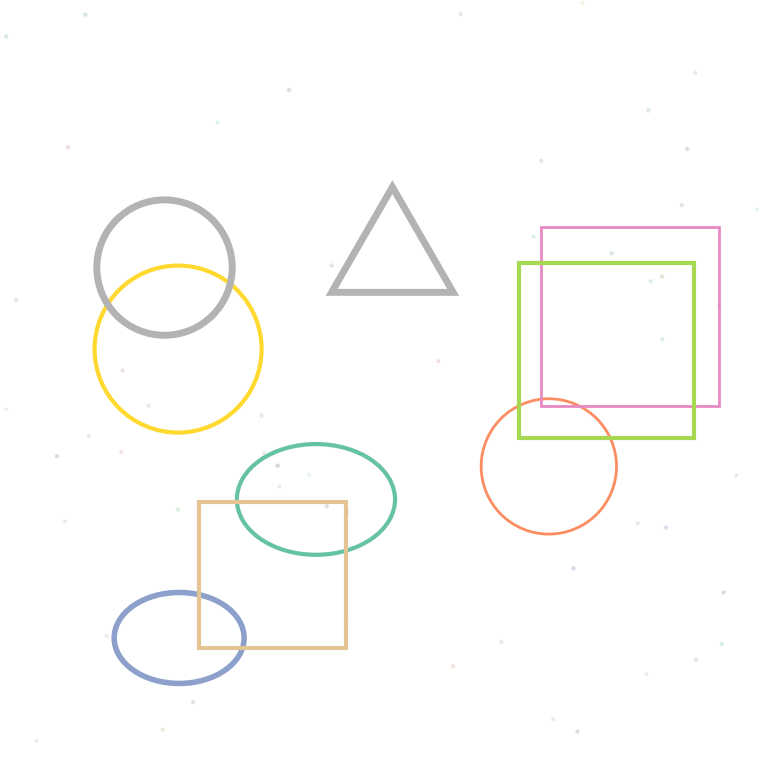[{"shape": "oval", "thickness": 1.5, "radius": 0.51, "center": [0.41, 0.351]}, {"shape": "circle", "thickness": 1, "radius": 0.44, "center": [0.713, 0.394]}, {"shape": "oval", "thickness": 2, "radius": 0.42, "center": [0.233, 0.171]}, {"shape": "square", "thickness": 1, "radius": 0.58, "center": [0.818, 0.589]}, {"shape": "square", "thickness": 1.5, "radius": 0.57, "center": [0.787, 0.544]}, {"shape": "circle", "thickness": 1.5, "radius": 0.54, "center": [0.231, 0.547]}, {"shape": "square", "thickness": 1.5, "radius": 0.48, "center": [0.354, 0.253]}, {"shape": "circle", "thickness": 2.5, "radius": 0.44, "center": [0.214, 0.653]}, {"shape": "triangle", "thickness": 2.5, "radius": 0.46, "center": [0.51, 0.666]}]